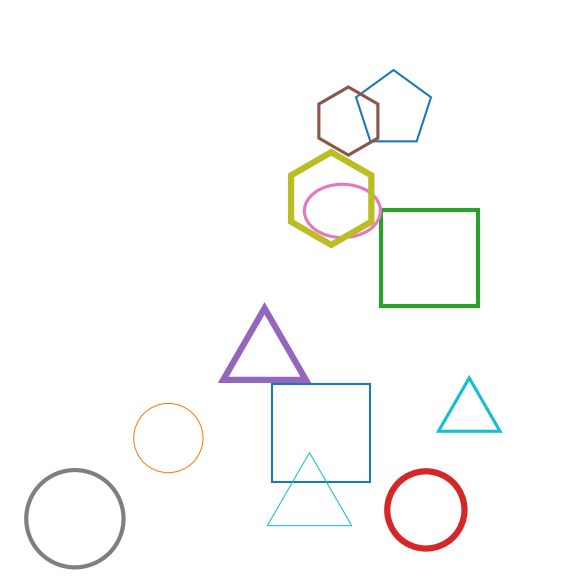[{"shape": "square", "thickness": 1, "radius": 0.43, "center": [0.556, 0.25]}, {"shape": "pentagon", "thickness": 1, "radius": 0.34, "center": [0.681, 0.81]}, {"shape": "circle", "thickness": 0.5, "radius": 0.3, "center": [0.292, 0.241]}, {"shape": "square", "thickness": 2, "radius": 0.42, "center": [0.743, 0.552]}, {"shape": "circle", "thickness": 3, "radius": 0.33, "center": [0.737, 0.116]}, {"shape": "triangle", "thickness": 3, "radius": 0.41, "center": [0.458, 0.383]}, {"shape": "hexagon", "thickness": 1.5, "radius": 0.29, "center": [0.603, 0.789]}, {"shape": "oval", "thickness": 1.5, "radius": 0.33, "center": [0.593, 0.634]}, {"shape": "circle", "thickness": 2, "radius": 0.42, "center": [0.13, 0.101]}, {"shape": "hexagon", "thickness": 3, "radius": 0.4, "center": [0.574, 0.655]}, {"shape": "triangle", "thickness": 1.5, "radius": 0.31, "center": [0.813, 0.283]}, {"shape": "triangle", "thickness": 0.5, "radius": 0.42, "center": [0.536, 0.131]}]